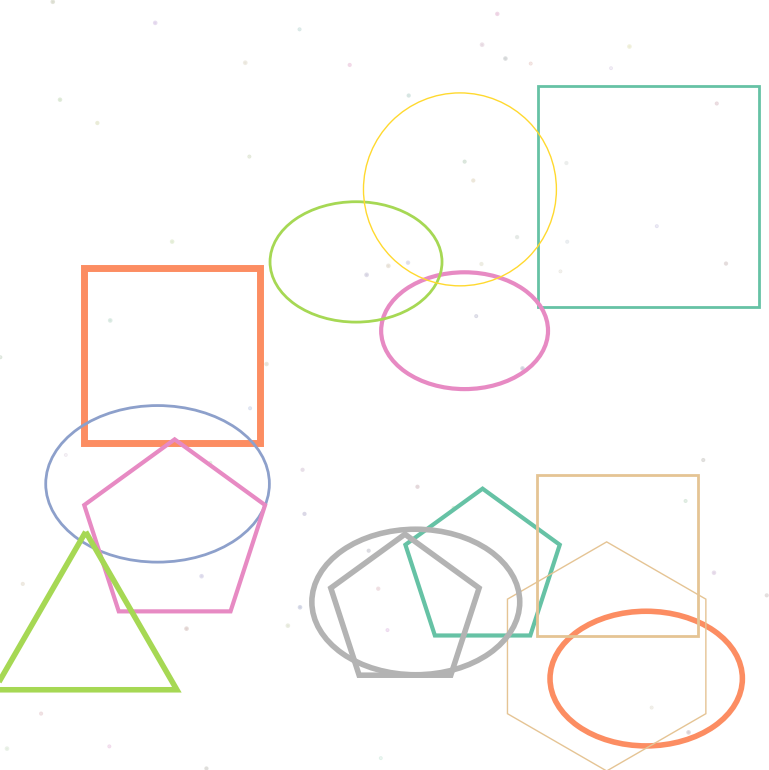[{"shape": "square", "thickness": 1, "radius": 0.72, "center": [0.843, 0.745]}, {"shape": "pentagon", "thickness": 1.5, "radius": 0.53, "center": [0.627, 0.26]}, {"shape": "square", "thickness": 2.5, "radius": 0.57, "center": [0.224, 0.538]}, {"shape": "oval", "thickness": 2, "radius": 0.62, "center": [0.839, 0.119]}, {"shape": "oval", "thickness": 1, "radius": 0.73, "center": [0.205, 0.372]}, {"shape": "pentagon", "thickness": 1.5, "radius": 0.62, "center": [0.227, 0.306]}, {"shape": "oval", "thickness": 1.5, "radius": 0.54, "center": [0.603, 0.571]}, {"shape": "oval", "thickness": 1, "radius": 0.56, "center": [0.462, 0.66]}, {"shape": "triangle", "thickness": 2, "radius": 0.68, "center": [0.111, 0.173]}, {"shape": "circle", "thickness": 0.5, "radius": 0.63, "center": [0.597, 0.754]}, {"shape": "hexagon", "thickness": 0.5, "radius": 0.74, "center": [0.788, 0.148]}, {"shape": "square", "thickness": 1, "radius": 0.52, "center": [0.801, 0.279]}, {"shape": "pentagon", "thickness": 2, "radius": 0.51, "center": [0.526, 0.205]}, {"shape": "oval", "thickness": 2, "radius": 0.67, "center": [0.54, 0.218]}]